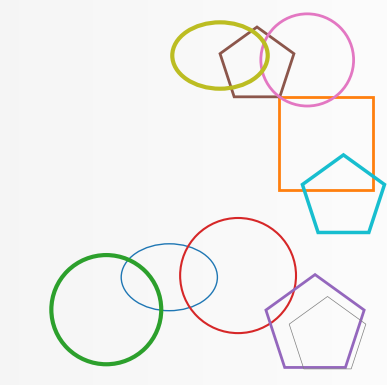[{"shape": "oval", "thickness": 1, "radius": 0.62, "center": [0.437, 0.28]}, {"shape": "square", "thickness": 2, "radius": 0.6, "center": [0.841, 0.627]}, {"shape": "circle", "thickness": 3, "radius": 0.71, "center": [0.274, 0.196]}, {"shape": "circle", "thickness": 1.5, "radius": 0.75, "center": [0.614, 0.284]}, {"shape": "pentagon", "thickness": 2, "radius": 0.67, "center": [0.813, 0.153]}, {"shape": "pentagon", "thickness": 2, "radius": 0.5, "center": [0.663, 0.83]}, {"shape": "circle", "thickness": 2, "radius": 0.6, "center": [0.793, 0.844]}, {"shape": "pentagon", "thickness": 0.5, "radius": 0.52, "center": [0.845, 0.126]}, {"shape": "oval", "thickness": 3, "radius": 0.62, "center": [0.568, 0.856]}, {"shape": "pentagon", "thickness": 2.5, "radius": 0.56, "center": [0.886, 0.486]}]